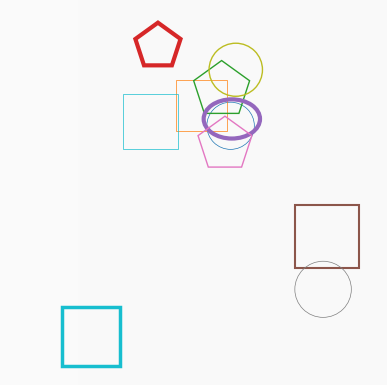[{"shape": "circle", "thickness": 0.5, "radius": 0.31, "center": [0.595, 0.673]}, {"shape": "square", "thickness": 0.5, "radius": 0.33, "center": [0.52, 0.726]}, {"shape": "pentagon", "thickness": 1, "radius": 0.38, "center": [0.572, 0.767]}, {"shape": "pentagon", "thickness": 3, "radius": 0.31, "center": [0.408, 0.88]}, {"shape": "oval", "thickness": 3, "radius": 0.36, "center": [0.598, 0.691]}, {"shape": "square", "thickness": 1.5, "radius": 0.41, "center": [0.844, 0.387]}, {"shape": "pentagon", "thickness": 1, "radius": 0.37, "center": [0.581, 0.625]}, {"shape": "circle", "thickness": 0.5, "radius": 0.36, "center": [0.834, 0.249]}, {"shape": "circle", "thickness": 1, "radius": 0.34, "center": [0.608, 0.819]}, {"shape": "square", "thickness": 0.5, "radius": 0.36, "center": [0.388, 0.684]}, {"shape": "square", "thickness": 2.5, "radius": 0.38, "center": [0.234, 0.126]}]